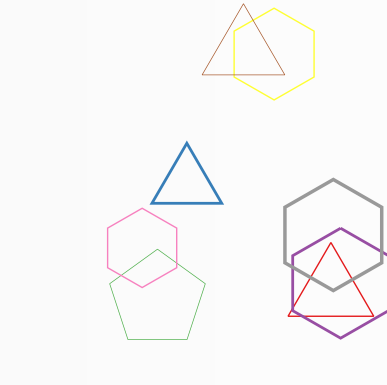[{"shape": "triangle", "thickness": 1, "radius": 0.64, "center": [0.854, 0.242]}, {"shape": "triangle", "thickness": 2, "radius": 0.52, "center": [0.482, 0.524]}, {"shape": "pentagon", "thickness": 0.5, "radius": 0.65, "center": [0.406, 0.223]}, {"shape": "hexagon", "thickness": 2, "radius": 0.71, "center": [0.879, 0.264]}, {"shape": "hexagon", "thickness": 1, "radius": 0.6, "center": [0.707, 0.86]}, {"shape": "triangle", "thickness": 0.5, "radius": 0.62, "center": [0.628, 0.867]}, {"shape": "hexagon", "thickness": 1, "radius": 0.51, "center": [0.367, 0.356]}, {"shape": "hexagon", "thickness": 2.5, "radius": 0.72, "center": [0.86, 0.39]}]